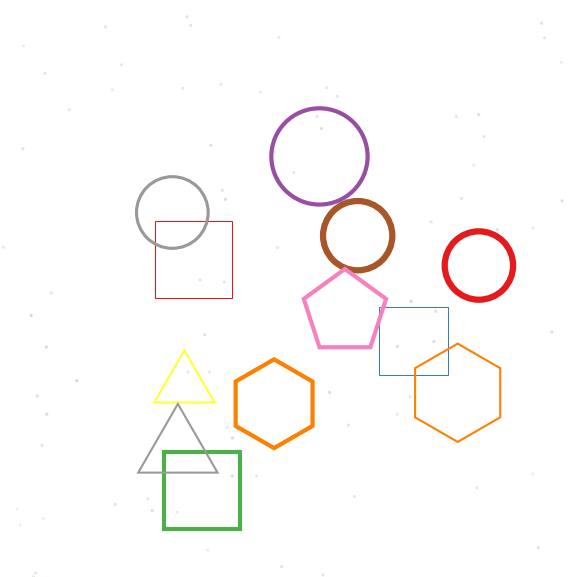[{"shape": "circle", "thickness": 3, "radius": 0.3, "center": [0.829, 0.539]}, {"shape": "square", "thickness": 0.5, "radius": 0.33, "center": [0.336, 0.55]}, {"shape": "square", "thickness": 0.5, "radius": 0.3, "center": [0.716, 0.409]}, {"shape": "square", "thickness": 2, "radius": 0.33, "center": [0.35, 0.15]}, {"shape": "circle", "thickness": 2, "radius": 0.42, "center": [0.553, 0.728]}, {"shape": "hexagon", "thickness": 1, "radius": 0.43, "center": [0.792, 0.319]}, {"shape": "hexagon", "thickness": 2, "radius": 0.38, "center": [0.475, 0.3]}, {"shape": "triangle", "thickness": 1, "radius": 0.3, "center": [0.319, 0.332]}, {"shape": "circle", "thickness": 3, "radius": 0.3, "center": [0.619, 0.591]}, {"shape": "pentagon", "thickness": 2, "radius": 0.37, "center": [0.597, 0.458]}, {"shape": "circle", "thickness": 1.5, "radius": 0.31, "center": [0.298, 0.631]}, {"shape": "triangle", "thickness": 1, "radius": 0.4, "center": [0.308, 0.22]}]